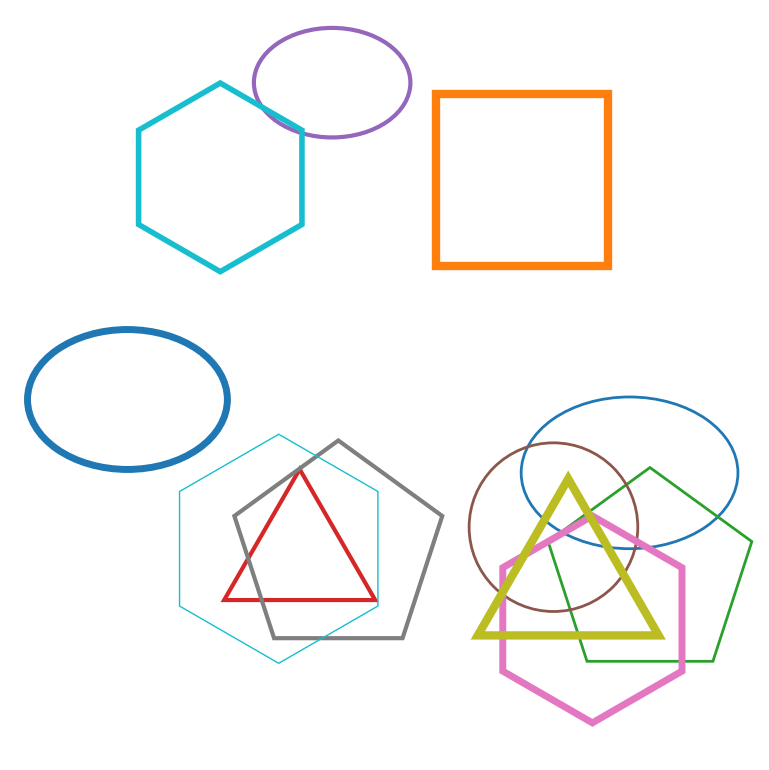[{"shape": "oval", "thickness": 2.5, "radius": 0.65, "center": [0.166, 0.481]}, {"shape": "oval", "thickness": 1, "radius": 0.7, "center": [0.818, 0.386]}, {"shape": "square", "thickness": 3, "radius": 0.56, "center": [0.678, 0.767]}, {"shape": "pentagon", "thickness": 1, "radius": 0.7, "center": [0.844, 0.254]}, {"shape": "triangle", "thickness": 1.5, "radius": 0.57, "center": [0.389, 0.277]}, {"shape": "oval", "thickness": 1.5, "radius": 0.51, "center": [0.431, 0.893]}, {"shape": "circle", "thickness": 1, "radius": 0.55, "center": [0.719, 0.315]}, {"shape": "hexagon", "thickness": 2.5, "radius": 0.67, "center": [0.769, 0.196]}, {"shape": "pentagon", "thickness": 1.5, "radius": 0.71, "center": [0.439, 0.286]}, {"shape": "triangle", "thickness": 3, "radius": 0.68, "center": [0.738, 0.243]}, {"shape": "hexagon", "thickness": 2, "radius": 0.61, "center": [0.286, 0.77]}, {"shape": "hexagon", "thickness": 0.5, "radius": 0.74, "center": [0.362, 0.287]}]